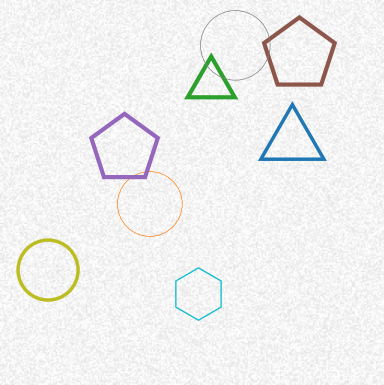[{"shape": "triangle", "thickness": 2.5, "radius": 0.47, "center": [0.759, 0.634]}, {"shape": "circle", "thickness": 0.5, "radius": 0.42, "center": [0.389, 0.47]}, {"shape": "triangle", "thickness": 3, "radius": 0.35, "center": [0.549, 0.783]}, {"shape": "pentagon", "thickness": 3, "radius": 0.45, "center": [0.323, 0.613]}, {"shape": "pentagon", "thickness": 3, "radius": 0.48, "center": [0.778, 0.858]}, {"shape": "circle", "thickness": 0.5, "radius": 0.45, "center": [0.611, 0.882]}, {"shape": "circle", "thickness": 2.5, "radius": 0.39, "center": [0.125, 0.299]}, {"shape": "hexagon", "thickness": 1, "radius": 0.34, "center": [0.516, 0.236]}]